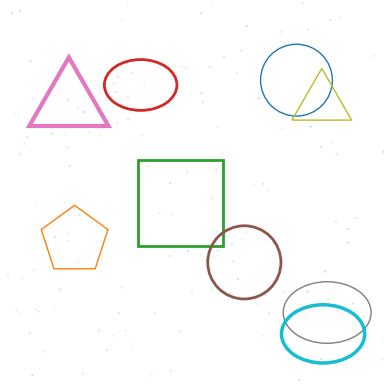[{"shape": "circle", "thickness": 1, "radius": 0.47, "center": [0.77, 0.792]}, {"shape": "pentagon", "thickness": 1, "radius": 0.46, "center": [0.194, 0.376]}, {"shape": "square", "thickness": 2, "radius": 0.56, "center": [0.468, 0.472]}, {"shape": "oval", "thickness": 2, "radius": 0.47, "center": [0.365, 0.779]}, {"shape": "circle", "thickness": 2, "radius": 0.48, "center": [0.635, 0.319]}, {"shape": "triangle", "thickness": 3, "radius": 0.59, "center": [0.179, 0.732]}, {"shape": "oval", "thickness": 1, "radius": 0.57, "center": [0.85, 0.188]}, {"shape": "triangle", "thickness": 1, "radius": 0.45, "center": [0.836, 0.733]}, {"shape": "oval", "thickness": 2.5, "radius": 0.54, "center": [0.839, 0.133]}]